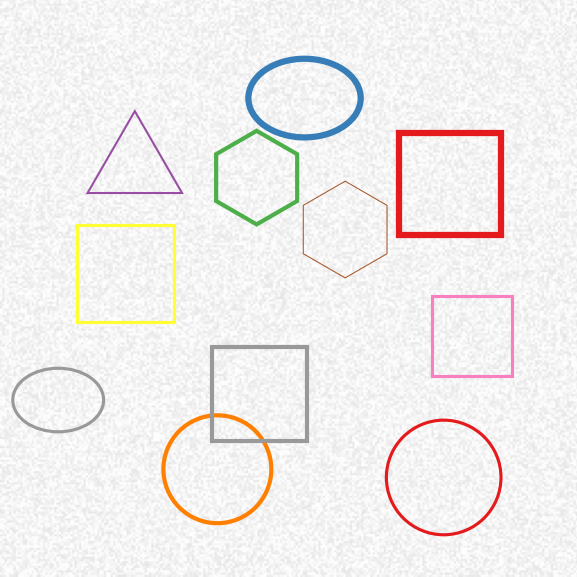[{"shape": "square", "thickness": 3, "radius": 0.44, "center": [0.779, 0.68]}, {"shape": "circle", "thickness": 1.5, "radius": 0.5, "center": [0.768, 0.172]}, {"shape": "oval", "thickness": 3, "radius": 0.49, "center": [0.527, 0.829]}, {"shape": "hexagon", "thickness": 2, "radius": 0.41, "center": [0.444, 0.692]}, {"shape": "triangle", "thickness": 1, "radius": 0.47, "center": [0.233, 0.712]}, {"shape": "circle", "thickness": 2, "radius": 0.47, "center": [0.376, 0.187]}, {"shape": "square", "thickness": 1.5, "radius": 0.42, "center": [0.218, 0.525]}, {"shape": "hexagon", "thickness": 0.5, "radius": 0.42, "center": [0.598, 0.602]}, {"shape": "square", "thickness": 1.5, "radius": 0.34, "center": [0.817, 0.417]}, {"shape": "oval", "thickness": 1.5, "radius": 0.39, "center": [0.101, 0.306]}, {"shape": "square", "thickness": 2, "radius": 0.41, "center": [0.45, 0.317]}]